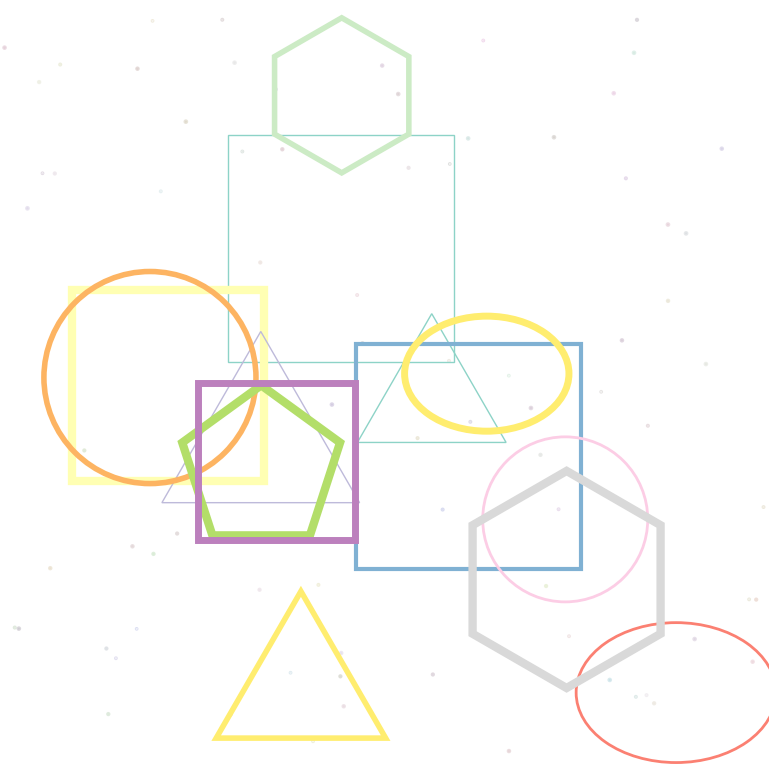[{"shape": "square", "thickness": 0.5, "radius": 0.74, "center": [0.443, 0.678]}, {"shape": "triangle", "thickness": 0.5, "radius": 0.56, "center": [0.561, 0.481]}, {"shape": "square", "thickness": 3, "radius": 0.62, "center": [0.218, 0.499]}, {"shape": "triangle", "thickness": 0.5, "radius": 0.74, "center": [0.339, 0.421]}, {"shape": "oval", "thickness": 1, "radius": 0.65, "center": [0.878, 0.101]}, {"shape": "square", "thickness": 1.5, "radius": 0.73, "center": [0.609, 0.408]}, {"shape": "circle", "thickness": 2, "radius": 0.69, "center": [0.195, 0.51]}, {"shape": "pentagon", "thickness": 3, "radius": 0.54, "center": [0.339, 0.392]}, {"shape": "circle", "thickness": 1, "radius": 0.54, "center": [0.734, 0.325]}, {"shape": "hexagon", "thickness": 3, "radius": 0.7, "center": [0.736, 0.247]}, {"shape": "square", "thickness": 2.5, "radius": 0.51, "center": [0.359, 0.4]}, {"shape": "hexagon", "thickness": 2, "radius": 0.5, "center": [0.444, 0.876]}, {"shape": "oval", "thickness": 2.5, "radius": 0.53, "center": [0.632, 0.515]}, {"shape": "triangle", "thickness": 2, "radius": 0.64, "center": [0.391, 0.105]}]